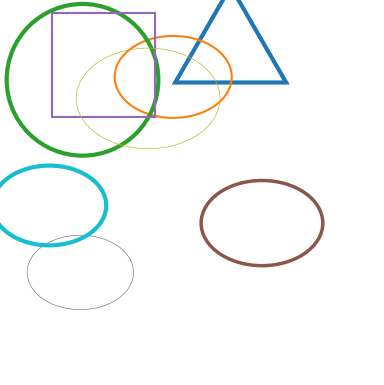[{"shape": "triangle", "thickness": 3, "radius": 0.83, "center": [0.599, 0.869]}, {"shape": "oval", "thickness": 1.5, "radius": 0.76, "center": [0.45, 0.8]}, {"shape": "circle", "thickness": 3, "radius": 0.98, "center": [0.214, 0.793]}, {"shape": "square", "thickness": 1.5, "radius": 0.67, "center": [0.269, 0.831]}, {"shape": "oval", "thickness": 2.5, "radius": 0.79, "center": [0.68, 0.421]}, {"shape": "oval", "thickness": 0.5, "radius": 0.69, "center": [0.209, 0.292]}, {"shape": "oval", "thickness": 0.5, "radius": 0.93, "center": [0.385, 0.744]}, {"shape": "oval", "thickness": 3, "radius": 0.74, "center": [0.128, 0.466]}]